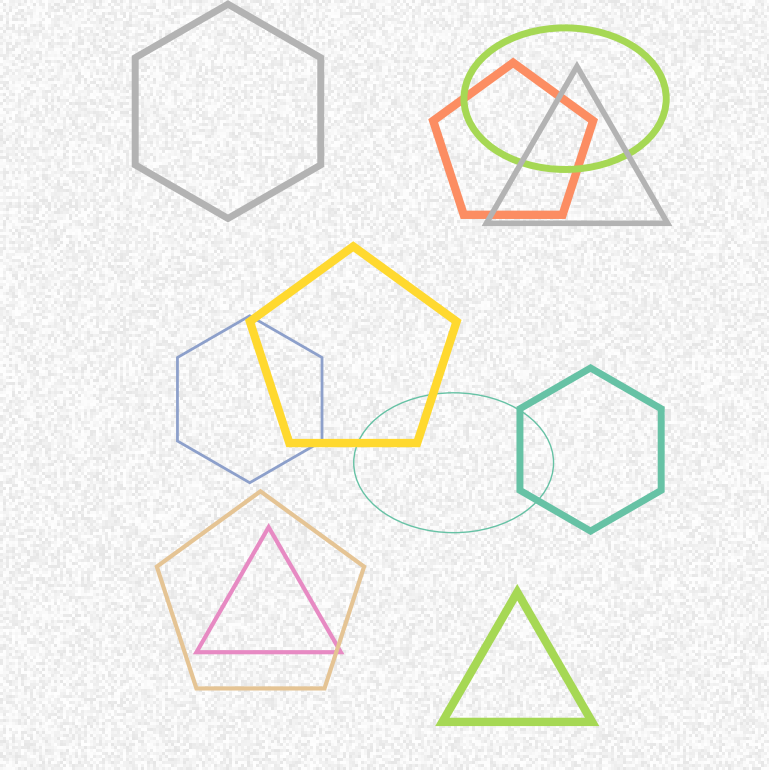[{"shape": "hexagon", "thickness": 2.5, "radius": 0.53, "center": [0.767, 0.416]}, {"shape": "oval", "thickness": 0.5, "radius": 0.65, "center": [0.589, 0.399]}, {"shape": "pentagon", "thickness": 3, "radius": 0.55, "center": [0.666, 0.809]}, {"shape": "hexagon", "thickness": 1, "radius": 0.54, "center": [0.324, 0.481]}, {"shape": "triangle", "thickness": 1.5, "radius": 0.54, "center": [0.349, 0.207]}, {"shape": "triangle", "thickness": 3, "radius": 0.56, "center": [0.672, 0.119]}, {"shape": "oval", "thickness": 2.5, "radius": 0.66, "center": [0.734, 0.872]}, {"shape": "pentagon", "thickness": 3, "radius": 0.71, "center": [0.459, 0.539]}, {"shape": "pentagon", "thickness": 1.5, "radius": 0.71, "center": [0.338, 0.22]}, {"shape": "hexagon", "thickness": 2.5, "radius": 0.7, "center": [0.296, 0.855]}, {"shape": "triangle", "thickness": 2, "radius": 0.68, "center": [0.749, 0.778]}]